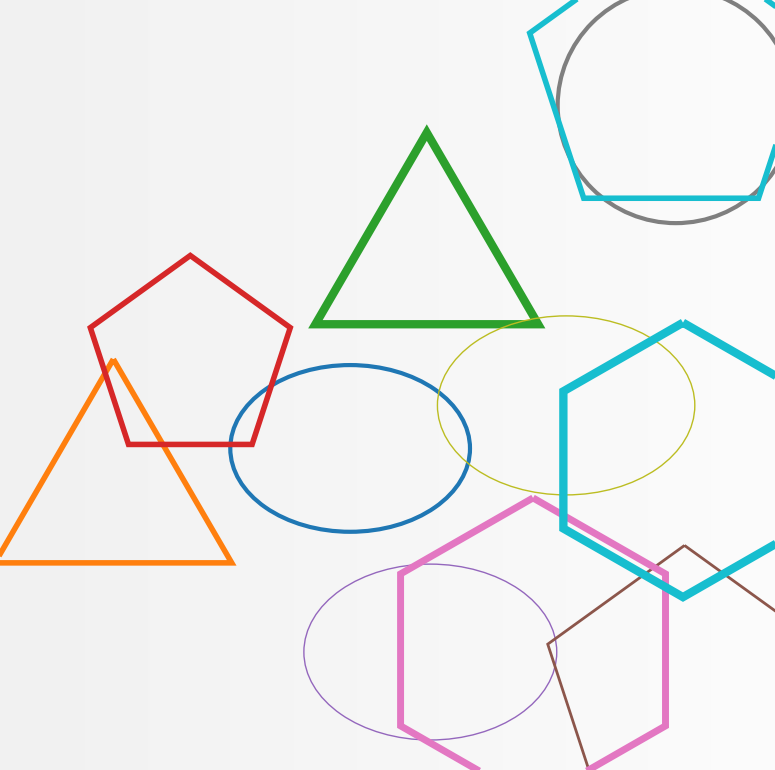[{"shape": "oval", "thickness": 1.5, "radius": 0.77, "center": [0.452, 0.418]}, {"shape": "triangle", "thickness": 2, "radius": 0.88, "center": [0.146, 0.357]}, {"shape": "triangle", "thickness": 3, "radius": 0.83, "center": [0.551, 0.662]}, {"shape": "pentagon", "thickness": 2, "radius": 0.68, "center": [0.246, 0.533]}, {"shape": "oval", "thickness": 0.5, "radius": 0.82, "center": [0.555, 0.153]}, {"shape": "pentagon", "thickness": 1, "radius": 0.93, "center": [0.883, 0.106]}, {"shape": "hexagon", "thickness": 2.5, "radius": 0.99, "center": [0.688, 0.156]}, {"shape": "circle", "thickness": 1.5, "radius": 0.76, "center": [0.872, 0.863]}, {"shape": "oval", "thickness": 0.5, "radius": 0.83, "center": [0.73, 0.474]}, {"shape": "hexagon", "thickness": 3, "radius": 0.89, "center": [0.881, 0.403]}, {"shape": "pentagon", "thickness": 2, "radius": 0.96, "center": [0.866, 0.898]}]